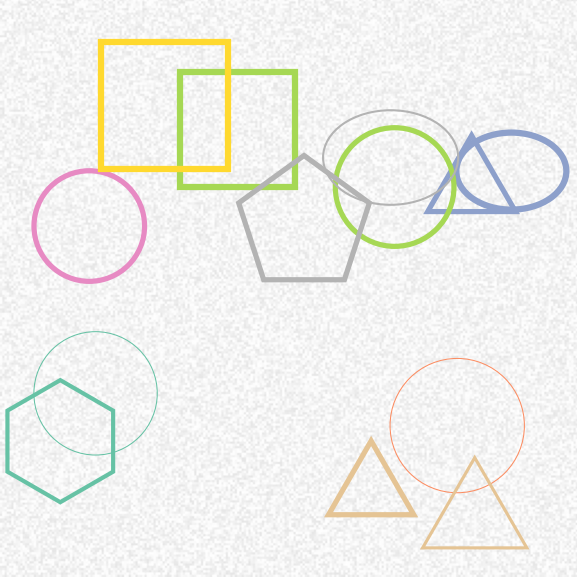[{"shape": "hexagon", "thickness": 2, "radius": 0.53, "center": [0.104, 0.235]}, {"shape": "circle", "thickness": 0.5, "radius": 0.53, "center": [0.165, 0.318]}, {"shape": "circle", "thickness": 0.5, "radius": 0.58, "center": [0.792, 0.262]}, {"shape": "triangle", "thickness": 2.5, "radius": 0.44, "center": [0.817, 0.677]}, {"shape": "oval", "thickness": 3, "radius": 0.48, "center": [0.885, 0.703]}, {"shape": "circle", "thickness": 2.5, "radius": 0.48, "center": [0.155, 0.608]}, {"shape": "square", "thickness": 3, "radius": 0.5, "center": [0.412, 0.775]}, {"shape": "circle", "thickness": 2.5, "radius": 0.51, "center": [0.683, 0.675]}, {"shape": "square", "thickness": 3, "radius": 0.55, "center": [0.285, 0.817]}, {"shape": "triangle", "thickness": 2.5, "radius": 0.43, "center": [0.643, 0.15]}, {"shape": "triangle", "thickness": 1.5, "radius": 0.52, "center": [0.822, 0.103]}, {"shape": "pentagon", "thickness": 2.5, "radius": 0.59, "center": [0.526, 0.611]}, {"shape": "oval", "thickness": 1, "radius": 0.58, "center": [0.676, 0.726]}]